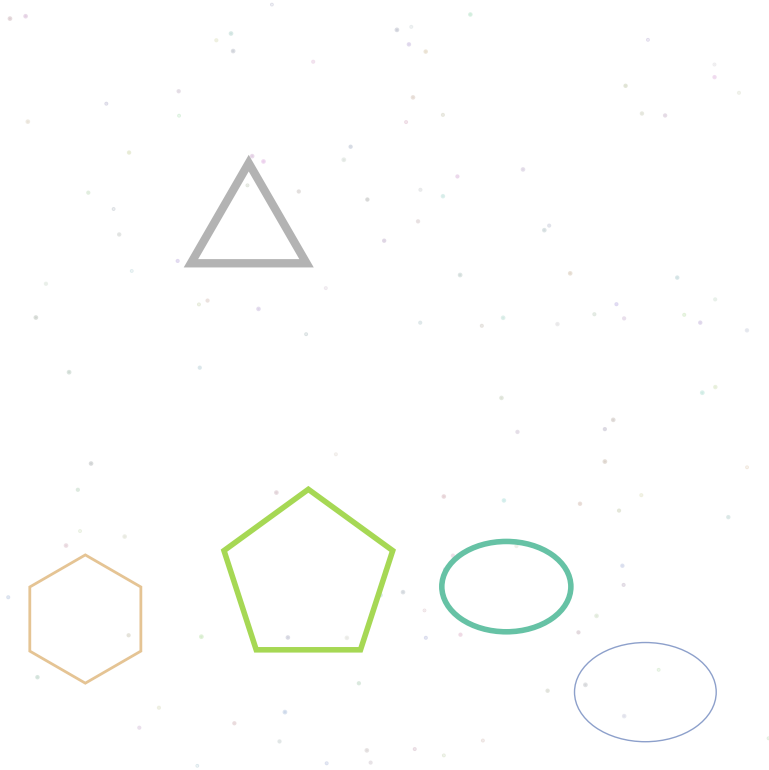[{"shape": "oval", "thickness": 2, "radius": 0.42, "center": [0.658, 0.238]}, {"shape": "oval", "thickness": 0.5, "radius": 0.46, "center": [0.838, 0.101]}, {"shape": "pentagon", "thickness": 2, "radius": 0.58, "center": [0.4, 0.249]}, {"shape": "hexagon", "thickness": 1, "radius": 0.42, "center": [0.111, 0.196]}, {"shape": "triangle", "thickness": 3, "radius": 0.43, "center": [0.323, 0.701]}]